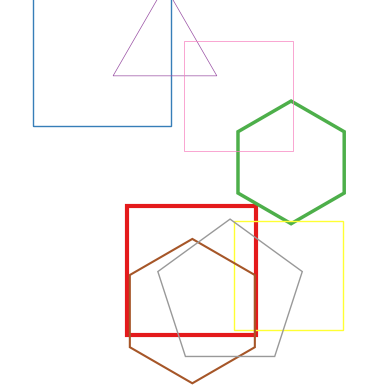[{"shape": "square", "thickness": 3, "radius": 0.84, "center": [0.498, 0.297]}, {"shape": "square", "thickness": 1, "radius": 0.9, "center": [0.264, 0.852]}, {"shape": "hexagon", "thickness": 2.5, "radius": 0.8, "center": [0.756, 0.578]}, {"shape": "triangle", "thickness": 0.5, "radius": 0.78, "center": [0.428, 0.881]}, {"shape": "square", "thickness": 1, "radius": 0.71, "center": [0.749, 0.283]}, {"shape": "hexagon", "thickness": 1.5, "radius": 0.94, "center": [0.5, 0.192]}, {"shape": "square", "thickness": 0.5, "radius": 0.71, "center": [0.62, 0.751]}, {"shape": "pentagon", "thickness": 1, "radius": 0.99, "center": [0.598, 0.234]}]